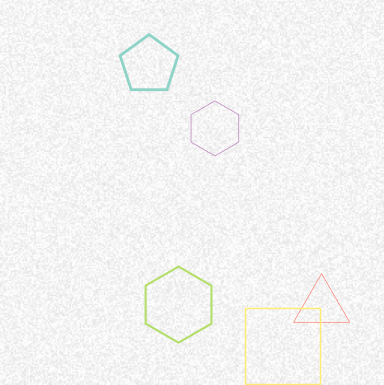[{"shape": "pentagon", "thickness": 2, "radius": 0.4, "center": [0.387, 0.831]}, {"shape": "triangle", "thickness": 0.5, "radius": 0.42, "center": [0.835, 0.205]}, {"shape": "hexagon", "thickness": 1.5, "radius": 0.49, "center": [0.464, 0.209]}, {"shape": "hexagon", "thickness": 0.5, "radius": 0.36, "center": [0.558, 0.667]}, {"shape": "square", "thickness": 1, "radius": 0.49, "center": [0.734, 0.101]}]